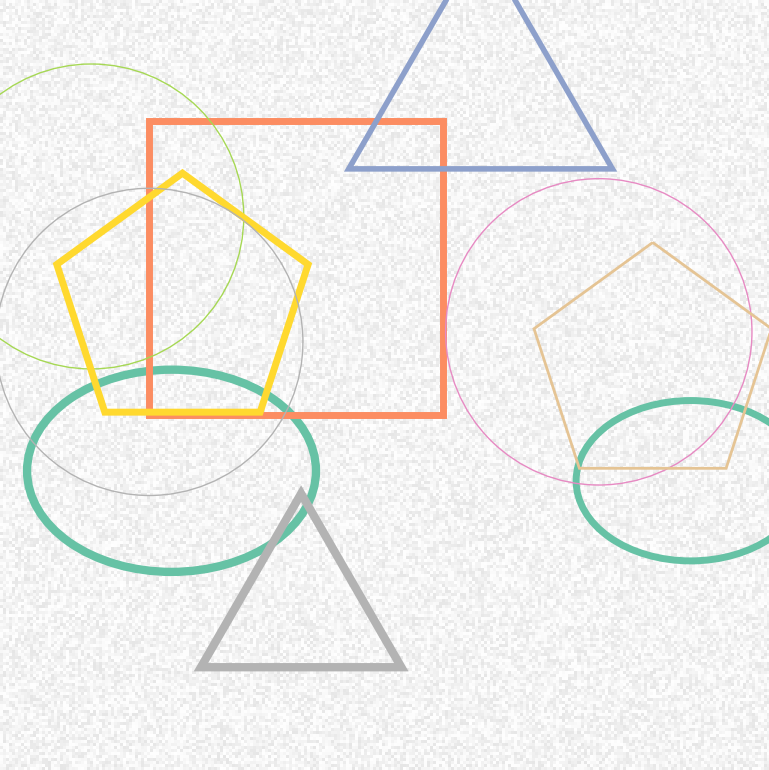[{"shape": "oval", "thickness": 3, "radius": 0.94, "center": [0.223, 0.389]}, {"shape": "oval", "thickness": 2.5, "radius": 0.74, "center": [0.897, 0.376]}, {"shape": "square", "thickness": 2.5, "radius": 0.95, "center": [0.384, 0.652]}, {"shape": "triangle", "thickness": 2, "radius": 0.99, "center": [0.624, 0.88]}, {"shape": "circle", "thickness": 0.5, "radius": 0.99, "center": [0.778, 0.569]}, {"shape": "circle", "thickness": 0.5, "radius": 0.99, "center": [0.119, 0.719]}, {"shape": "pentagon", "thickness": 2.5, "radius": 0.86, "center": [0.237, 0.604]}, {"shape": "pentagon", "thickness": 1, "radius": 0.81, "center": [0.848, 0.523]}, {"shape": "triangle", "thickness": 3, "radius": 0.75, "center": [0.391, 0.209]}, {"shape": "circle", "thickness": 0.5, "radius": 1.0, "center": [0.194, 0.556]}]